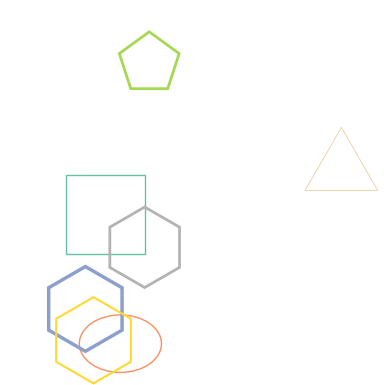[{"shape": "square", "thickness": 1, "radius": 0.52, "center": [0.274, 0.443]}, {"shape": "oval", "thickness": 1, "radius": 0.53, "center": [0.313, 0.107]}, {"shape": "hexagon", "thickness": 2.5, "radius": 0.55, "center": [0.222, 0.198]}, {"shape": "pentagon", "thickness": 2, "radius": 0.41, "center": [0.388, 0.836]}, {"shape": "hexagon", "thickness": 1.5, "radius": 0.56, "center": [0.243, 0.116]}, {"shape": "triangle", "thickness": 0.5, "radius": 0.54, "center": [0.887, 0.56]}, {"shape": "hexagon", "thickness": 2, "radius": 0.52, "center": [0.376, 0.358]}]